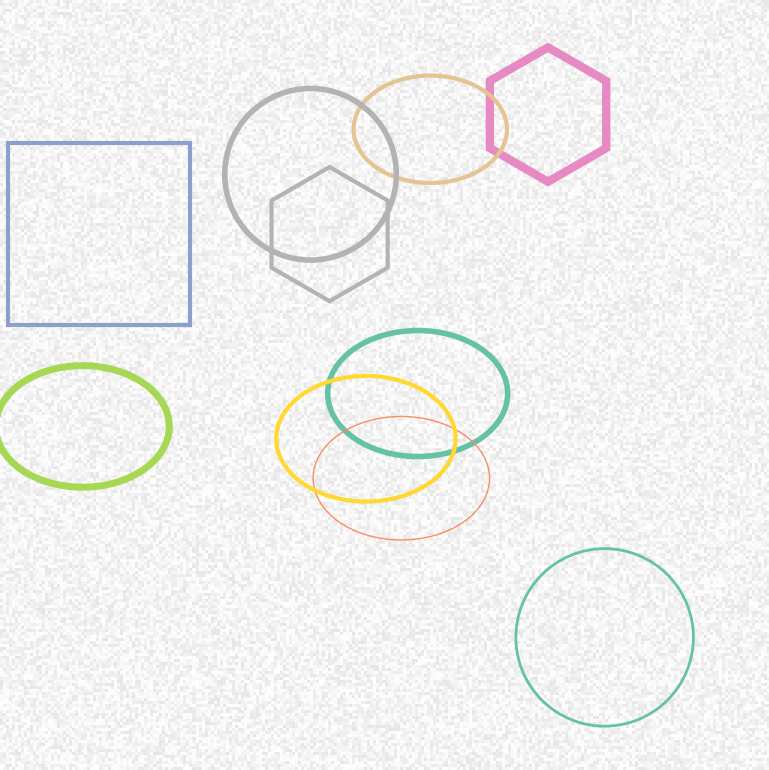[{"shape": "oval", "thickness": 2, "radius": 0.58, "center": [0.542, 0.489]}, {"shape": "circle", "thickness": 1, "radius": 0.58, "center": [0.785, 0.172]}, {"shape": "oval", "thickness": 0.5, "radius": 0.57, "center": [0.521, 0.379]}, {"shape": "square", "thickness": 1.5, "radius": 0.59, "center": [0.128, 0.696]}, {"shape": "hexagon", "thickness": 3, "radius": 0.44, "center": [0.712, 0.851]}, {"shape": "oval", "thickness": 2.5, "radius": 0.56, "center": [0.107, 0.446]}, {"shape": "oval", "thickness": 1.5, "radius": 0.58, "center": [0.475, 0.43]}, {"shape": "oval", "thickness": 1.5, "radius": 0.5, "center": [0.559, 0.832]}, {"shape": "circle", "thickness": 2, "radius": 0.56, "center": [0.403, 0.774]}, {"shape": "hexagon", "thickness": 1.5, "radius": 0.44, "center": [0.428, 0.696]}]